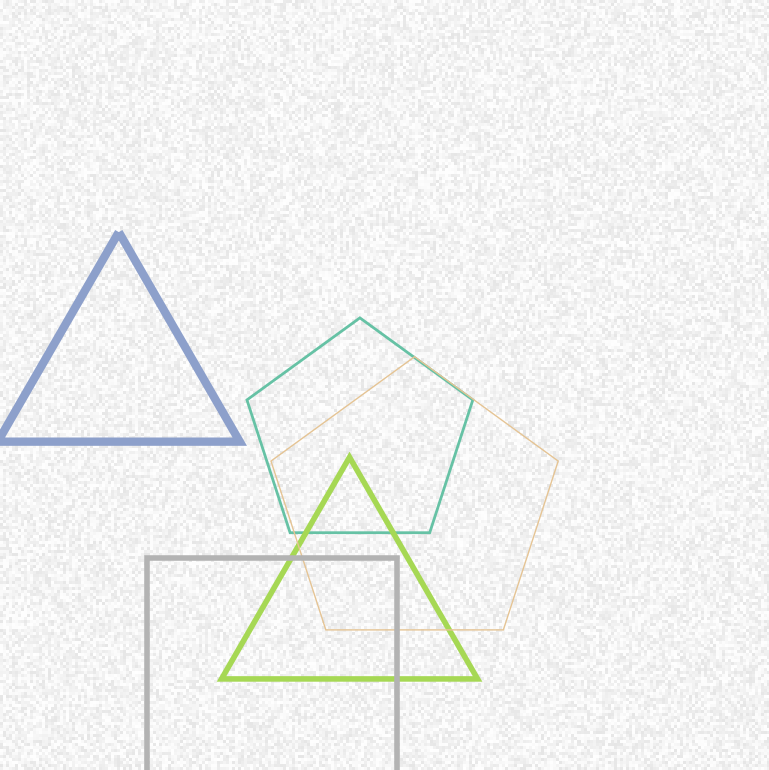[{"shape": "pentagon", "thickness": 1, "radius": 0.77, "center": [0.467, 0.433]}, {"shape": "triangle", "thickness": 3, "radius": 0.91, "center": [0.154, 0.517]}, {"shape": "triangle", "thickness": 2, "radius": 0.96, "center": [0.454, 0.214]}, {"shape": "pentagon", "thickness": 0.5, "radius": 0.98, "center": [0.538, 0.341]}, {"shape": "square", "thickness": 2, "radius": 0.81, "center": [0.354, 0.113]}]